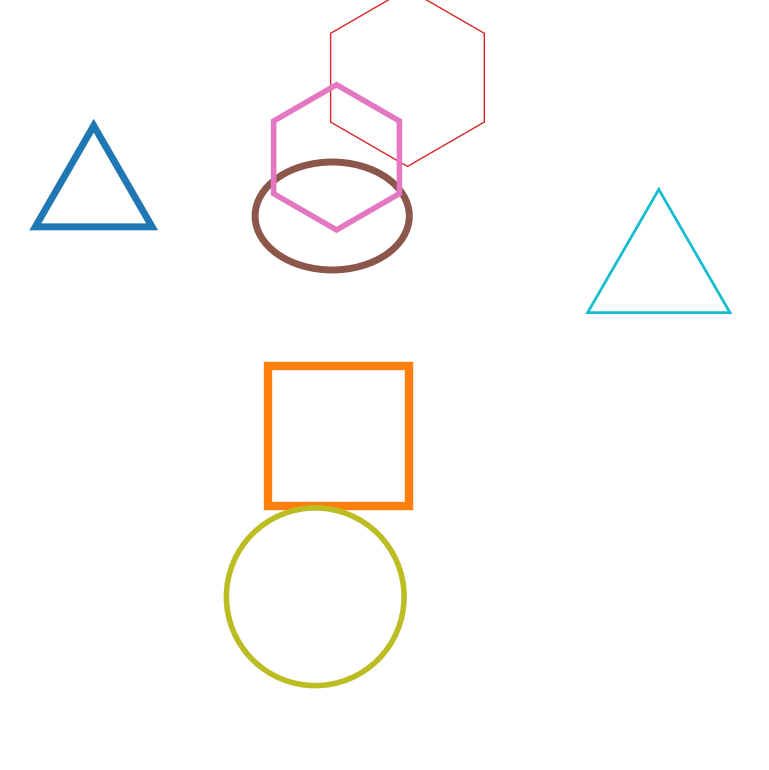[{"shape": "triangle", "thickness": 2.5, "radius": 0.44, "center": [0.122, 0.749]}, {"shape": "square", "thickness": 3, "radius": 0.46, "center": [0.44, 0.434]}, {"shape": "hexagon", "thickness": 0.5, "radius": 0.58, "center": [0.529, 0.899]}, {"shape": "oval", "thickness": 2.5, "radius": 0.5, "center": [0.431, 0.719]}, {"shape": "hexagon", "thickness": 2, "radius": 0.47, "center": [0.437, 0.796]}, {"shape": "circle", "thickness": 2, "radius": 0.58, "center": [0.409, 0.225]}, {"shape": "triangle", "thickness": 1, "radius": 0.53, "center": [0.856, 0.647]}]